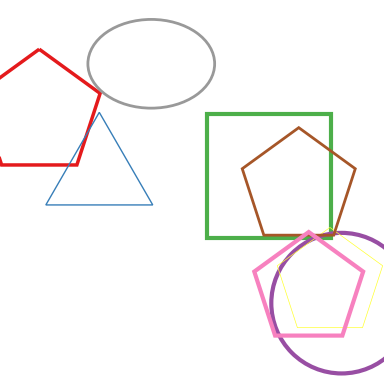[{"shape": "pentagon", "thickness": 2.5, "radius": 0.83, "center": [0.102, 0.706]}, {"shape": "triangle", "thickness": 1, "radius": 0.8, "center": [0.258, 0.548]}, {"shape": "square", "thickness": 3, "radius": 0.8, "center": [0.698, 0.544]}, {"shape": "circle", "thickness": 3, "radius": 0.91, "center": [0.887, 0.213]}, {"shape": "pentagon", "thickness": 0.5, "radius": 0.72, "center": [0.857, 0.265]}, {"shape": "pentagon", "thickness": 2, "radius": 0.77, "center": [0.776, 0.514]}, {"shape": "pentagon", "thickness": 3, "radius": 0.74, "center": [0.802, 0.249]}, {"shape": "oval", "thickness": 2, "radius": 0.82, "center": [0.393, 0.834]}]